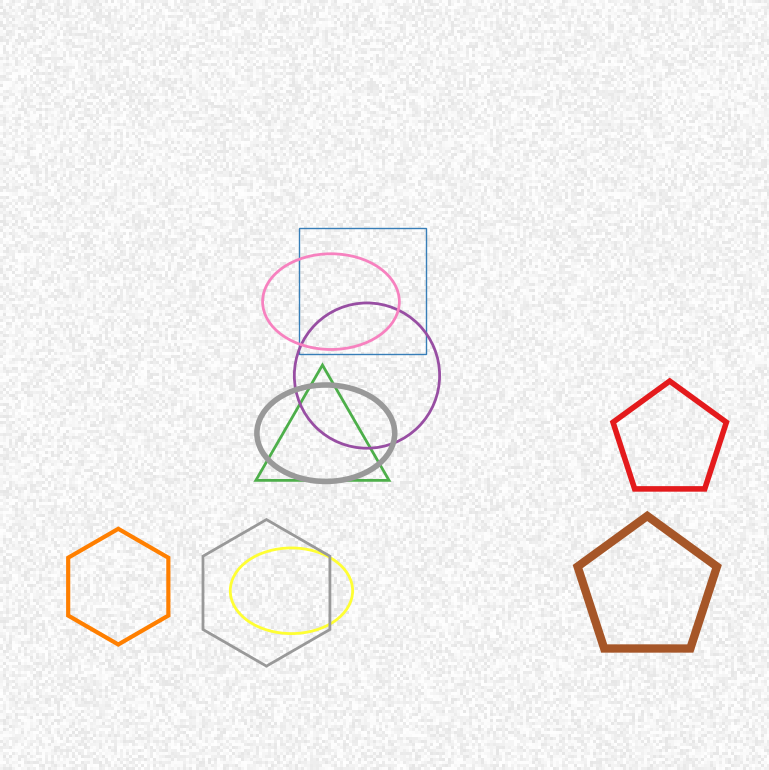[{"shape": "pentagon", "thickness": 2, "radius": 0.39, "center": [0.87, 0.428]}, {"shape": "square", "thickness": 0.5, "radius": 0.41, "center": [0.471, 0.622]}, {"shape": "triangle", "thickness": 1, "radius": 0.5, "center": [0.419, 0.426]}, {"shape": "circle", "thickness": 1, "radius": 0.47, "center": [0.477, 0.512]}, {"shape": "hexagon", "thickness": 1.5, "radius": 0.38, "center": [0.154, 0.238]}, {"shape": "oval", "thickness": 1, "radius": 0.4, "center": [0.379, 0.233]}, {"shape": "pentagon", "thickness": 3, "radius": 0.48, "center": [0.841, 0.235]}, {"shape": "oval", "thickness": 1, "radius": 0.44, "center": [0.43, 0.608]}, {"shape": "oval", "thickness": 2, "radius": 0.45, "center": [0.423, 0.437]}, {"shape": "hexagon", "thickness": 1, "radius": 0.48, "center": [0.346, 0.23]}]